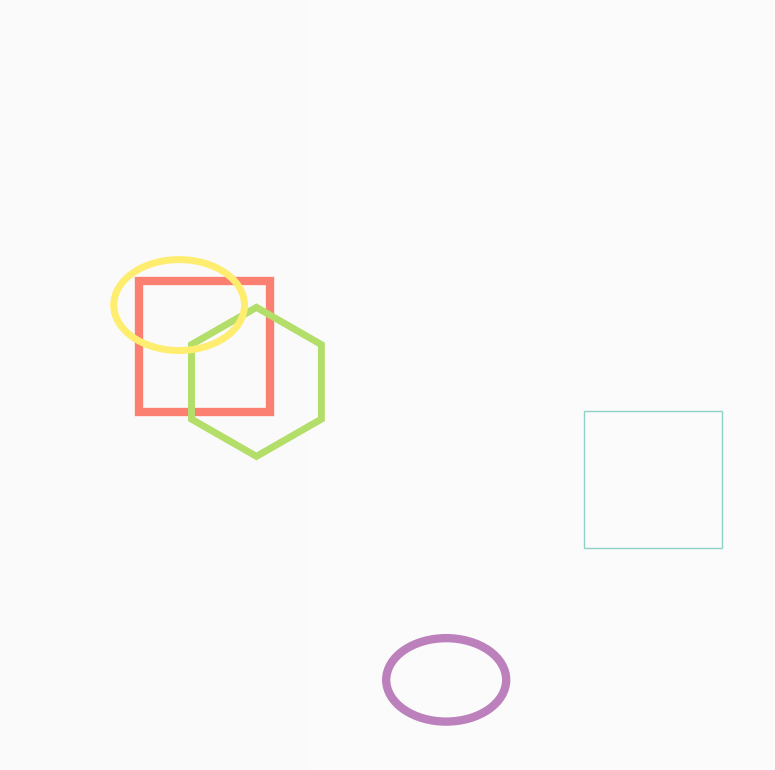[{"shape": "square", "thickness": 0.5, "radius": 0.44, "center": [0.843, 0.378]}, {"shape": "square", "thickness": 3, "radius": 0.42, "center": [0.264, 0.55]}, {"shape": "hexagon", "thickness": 2.5, "radius": 0.48, "center": [0.331, 0.504]}, {"shape": "oval", "thickness": 3, "radius": 0.39, "center": [0.576, 0.117]}, {"shape": "oval", "thickness": 2.5, "radius": 0.42, "center": [0.231, 0.604]}]